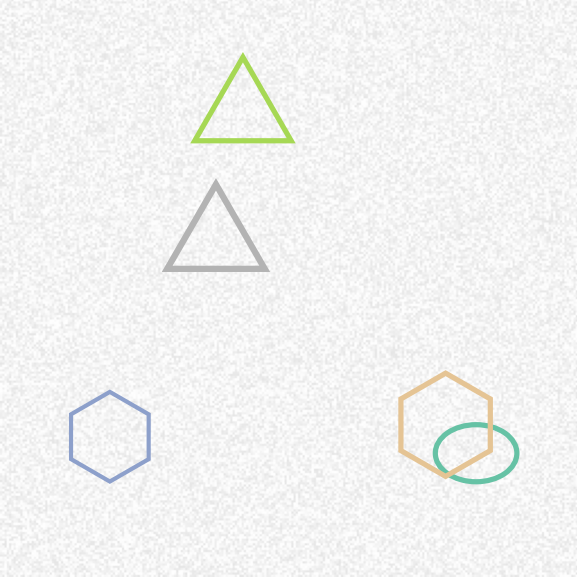[{"shape": "oval", "thickness": 2.5, "radius": 0.35, "center": [0.824, 0.214]}, {"shape": "hexagon", "thickness": 2, "radius": 0.39, "center": [0.19, 0.243]}, {"shape": "triangle", "thickness": 2.5, "radius": 0.48, "center": [0.421, 0.804]}, {"shape": "hexagon", "thickness": 2.5, "radius": 0.45, "center": [0.772, 0.264]}, {"shape": "triangle", "thickness": 3, "radius": 0.49, "center": [0.374, 0.582]}]